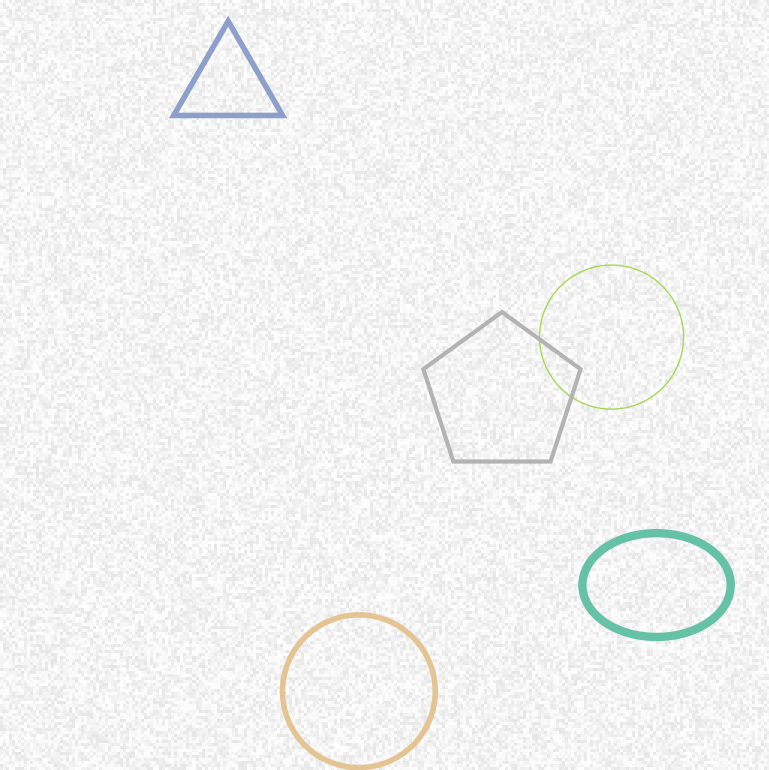[{"shape": "oval", "thickness": 3, "radius": 0.48, "center": [0.853, 0.24]}, {"shape": "triangle", "thickness": 2, "radius": 0.41, "center": [0.296, 0.891]}, {"shape": "circle", "thickness": 0.5, "radius": 0.47, "center": [0.794, 0.562]}, {"shape": "circle", "thickness": 2, "radius": 0.5, "center": [0.466, 0.102]}, {"shape": "pentagon", "thickness": 1.5, "radius": 0.54, "center": [0.652, 0.487]}]